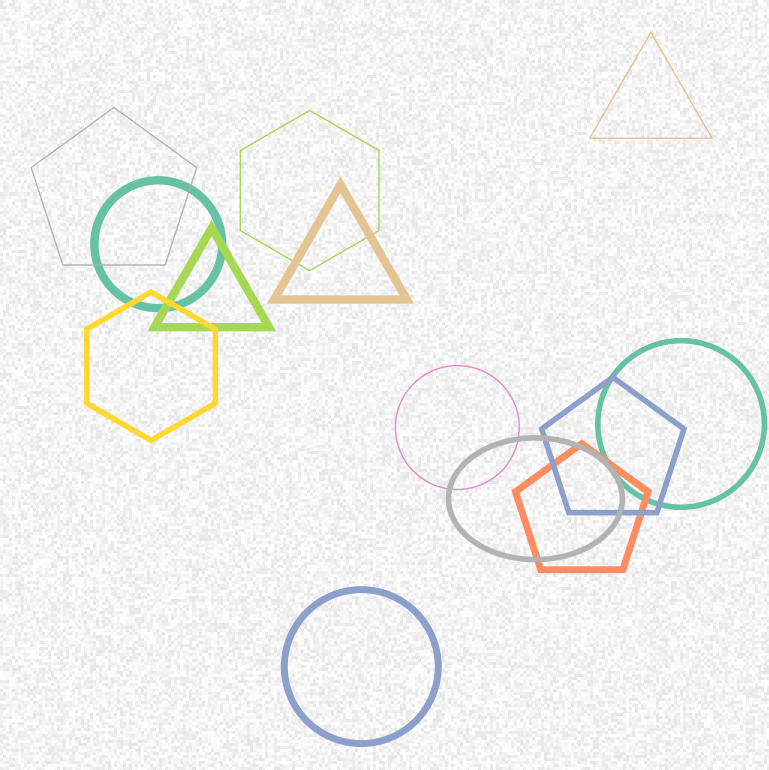[{"shape": "circle", "thickness": 2, "radius": 0.54, "center": [0.885, 0.449]}, {"shape": "circle", "thickness": 3, "radius": 0.42, "center": [0.206, 0.683]}, {"shape": "pentagon", "thickness": 2.5, "radius": 0.45, "center": [0.756, 0.333]}, {"shape": "pentagon", "thickness": 2, "radius": 0.49, "center": [0.796, 0.413]}, {"shape": "circle", "thickness": 2.5, "radius": 0.5, "center": [0.469, 0.134]}, {"shape": "circle", "thickness": 0.5, "radius": 0.4, "center": [0.594, 0.445]}, {"shape": "triangle", "thickness": 3, "radius": 0.43, "center": [0.275, 0.618]}, {"shape": "hexagon", "thickness": 0.5, "radius": 0.52, "center": [0.402, 0.753]}, {"shape": "hexagon", "thickness": 2, "radius": 0.48, "center": [0.196, 0.524]}, {"shape": "triangle", "thickness": 3, "radius": 0.5, "center": [0.442, 0.661]}, {"shape": "triangle", "thickness": 0.5, "radius": 0.46, "center": [0.845, 0.866]}, {"shape": "pentagon", "thickness": 0.5, "radius": 0.57, "center": [0.148, 0.747]}, {"shape": "oval", "thickness": 2, "radius": 0.56, "center": [0.695, 0.352]}]